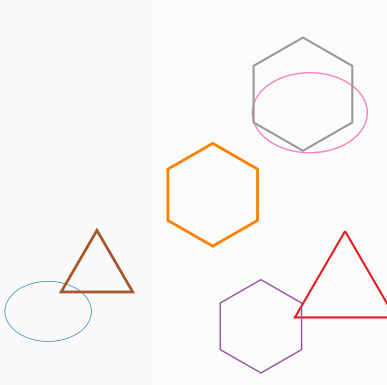[{"shape": "triangle", "thickness": 1.5, "radius": 0.75, "center": [0.89, 0.25]}, {"shape": "oval", "thickness": 0.5, "radius": 0.56, "center": [0.124, 0.191]}, {"shape": "hexagon", "thickness": 1, "radius": 0.61, "center": [0.673, 0.152]}, {"shape": "hexagon", "thickness": 2, "radius": 0.67, "center": [0.549, 0.494]}, {"shape": "triangle", "thickness": 2, "radius": 0.53, "center": [0.25, 0.295]}, {"shape": "oval", "thickness": 1, "radius": 0.74, "center": [0.8, 0.707]}, {"shape": "hexagon", "thickness": 1.5, "radius": 0.74, "center": [0.782, 0.755]}]